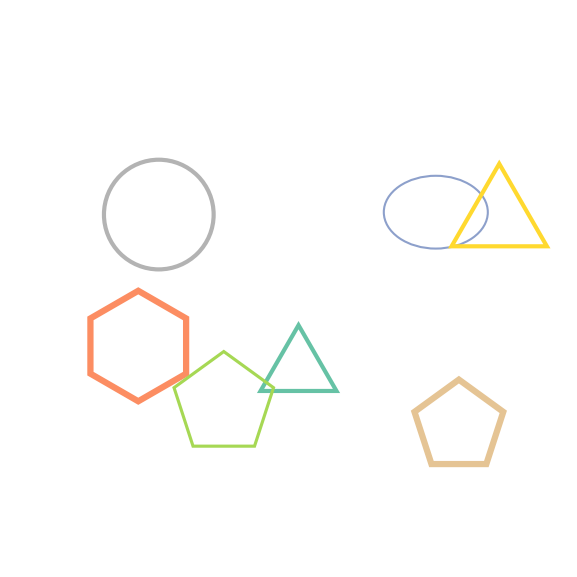[{"shape": "triangle", "thickness": 2, "radius": 0.38, "center": [0.517, 0.36]}, {"shape": "hexagon", "thickness": 3, "radius": 0.48, "center": [0.239, 0.4]}, {"shape": "oval", "thickness": 1, "radius": 0.45, "center": [0.755, 0.632]}, {"shape": "pentagon", "thickness": 1.5, "radius": 0.45, "center": [0.387, 0.3]}, {"shape": "triangle", "thickness": 2, "radius": 0.48, "center": [0.864, 0.62]}, {"shape": "pentagon", "thickness": 3, "radius": 0.4, "center": [0.795, 0.261]}, {"shape": "circle", "thickness": 2, "radius": 0.47, "center": [0.275, 0.628]}]